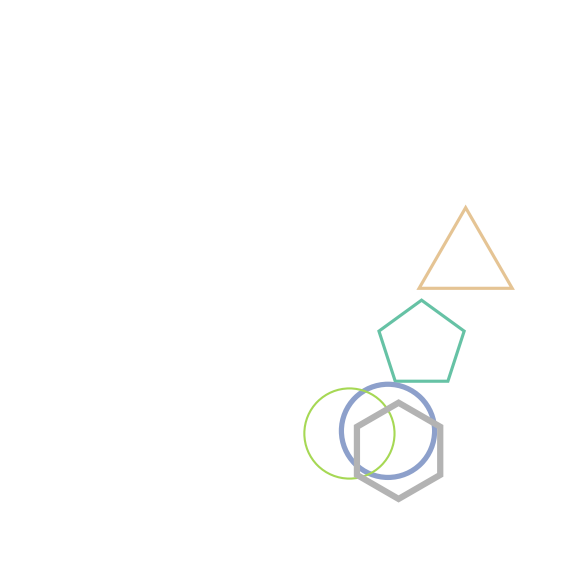[{"shape": "pentagon", "thickness": 1.5, "radius": 0.39, "center": [0.73, 0.402]}, {"shape": "circle", "thickness": 2.5, "radius": 0.4, "center": [0.672, 0.253]}, {"shape": "circle", "thickness": 1, "radius": 0.39, "center": [0.605, 0.248]}, {"shape": "triangle", "thickness": 1.5, "radius": 0.47, "center": [0.806, 0.546]}, {"shape": "hexagon", "thickness": 3, "radius": 0.42, "center": [0.69, 0.218]}]